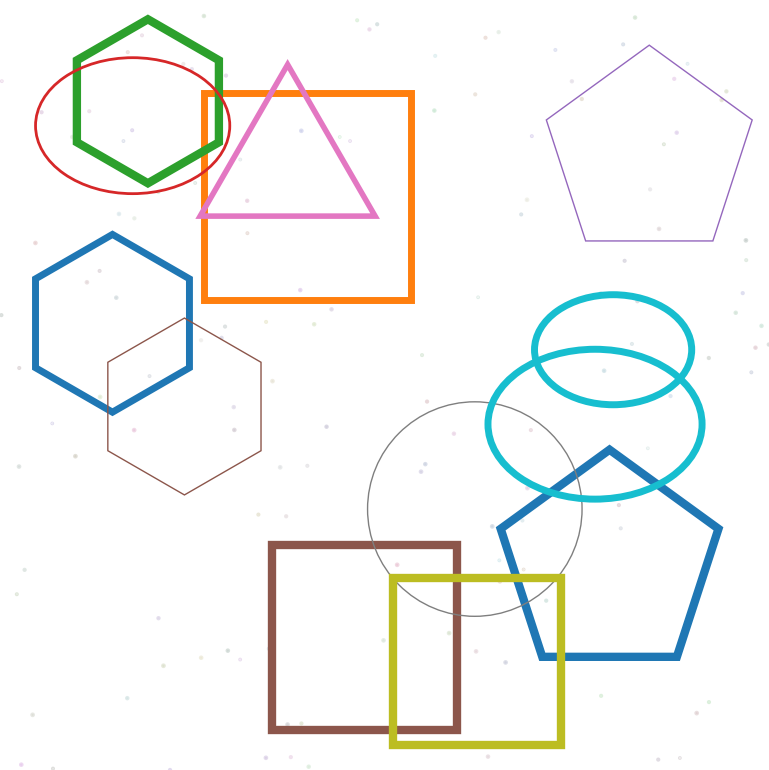[{"shape": "pentagon", "thickness": 3, "radius": 0.74, "center": [0.792, 0.267]}, {"shape": "hexagon", "thickness": 2.5, "radius": 0.58, "center": [0.146, 0.58]}, {"shape": "square", "thickness": 2.5, "radius": 0.67, "center": [0.399, 0.745]}, {"shape": "hexagon", "thickness": 3, "radius": 0.53, "center": [0.192, 0.868]}, {"shape": "oval", "thickness": 1, "radius": 0.63, "center": [0.172, 0.837]}, {"shape": "pentagon", "thickness": 0.5, "radius": 0.7, "center": [0.843, 0.801]}, {"shape": "hexagon", "thickness": 0.5, "radius": 0.57, "center": [0.24, 0.472]}, {"shape": "square", "thickness": 3, "radius": 0.6, "center": [0.473, 0.172]}, {"shape": "triangle", "thickness": 2, "radius": 0.66, "center": [0.374, 0.785]}, {"shape": "circle", "thickness": 0.5, "radius": 0.7, "center": [0.617, 0.339]}, {"shape": "square", "thickness": 3, "radius": 0.54, "center": [0.619, 0.14]}, {"shape": "oval", "thickness": 2.5, "radius": 0.7, "center": [0.773, 0.449]}, {"shape": "oval", "thickness": 2.5, "radius": 0.51, "center": [0.796, 0.546]}]